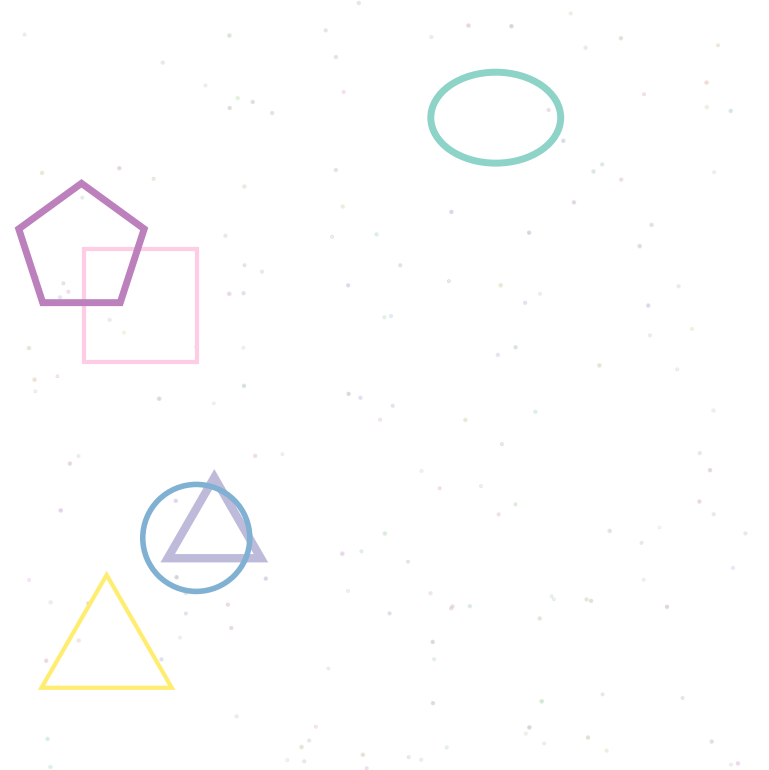[{"shape": "oval", "thickness": 2.5, "radius": 0.42, "center": [0.644, 0.847]}, {"shape": "triangle", "thickness": 3, "radius": 0.35, "center": [0.278, 0.31]}, {"shape": "circle", "thickness": 2, "radius": 0.35, "center": [0.255, 0.301]}, {"shape": "square", "thickness": 1.5, "radius": 0.37, "center": [0.182, 0.603]}, {"shape": "pentagon", "thickness": 2.5, "radius": 0.43, "center": [0.106, 0.676]}, {"shape": "triangle", "thickness": 1.5, "radius": 0.49, "center": [0.138, 0.156]}]